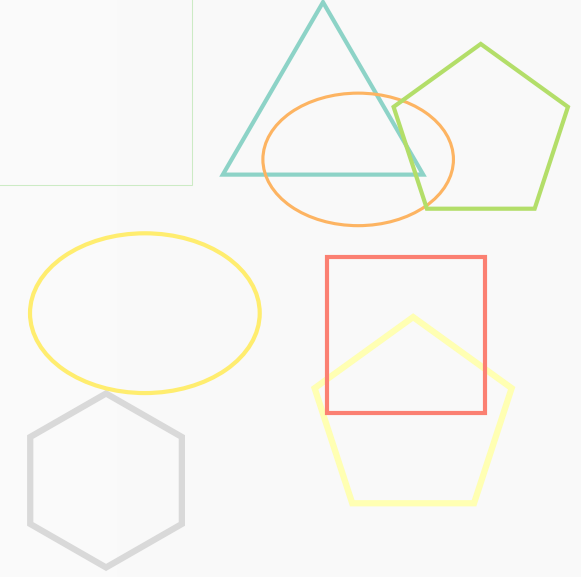[{"shape": "triangle", "thickness": 2, "radius": 1.0, "center": [0.556, 0.796]}, {"shape": "pentagon", "thickness": 3, "radius": 0.89, "center": [0.711, 0.272]}, {"shape": "square", "thickness": 2, "radius": 0.68, "center": [0.699, 0.418]}, {"shape": "oval", "thickness": 1.5, "radius": 0.82, "center": [0.616, 0.723]}, {"shape": "pentagon", "thickness": 2, "radius": 0.79, "center": [0.827, 0.765]}, {"shape": "hexagon", "thickness": 3, "radius": 0.75, "center": [0.182, 0.167]}, {"shape": "square", "thickness": 0.5, "radius": 0.96, "center": [0.137, 0.871]}, {"shape": "oval", "thickness": 2, "radius": 0.99, "center": [0.249, 0.457]}]